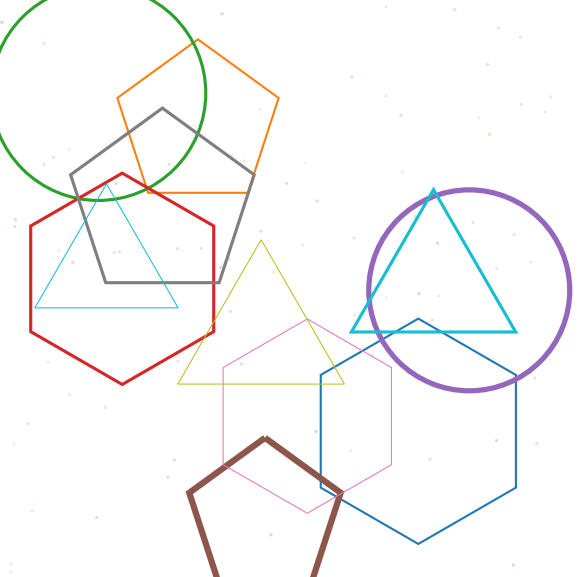[{"shape": "hexagon", "thickness": 1, "radius": 0.98, "center": [0.724, 0.252]}, {"shape": "pentagon", "thickness": 1, "radius": 0.73, "center": [0.343, 0.784]}, {"shape": "circle", "thickness": 1.5, "radius": 0.93, "center": [0.17, 0.838]}, {"shape": "hexagon", "thickness": 1.5, "radius": 0.91, "center": [0.212, 0.516]}, {"shape": "circle", "thickness": 2.5, "radius": 0.87, "center": [0.813, 0.496]}, {"shape": "pentagon", "thickness": 3, "radius": 0.69, "center": [0.459, 0.103]}, {"shape": "hexagon", "thickness": 0.5, "radius": 0.84, "center": [0.532, 0.279]}, {"shape": "pentagon", "thickness": 1.5, "radius": 0.84, "center": [0.281, 0.645]}, {"shape": "triangle", "thickness": 0.5, "radius": 0.83, "center": [0.452, 0.417]}, {"shape": "triangle", "thickness": 0.5, "radius": 0.72, "center": [0.184, 0.538]}, {"shape": "triangle", "thickness": 1.5, "radius": 0.82, "center": [0.751, 0.506]}]